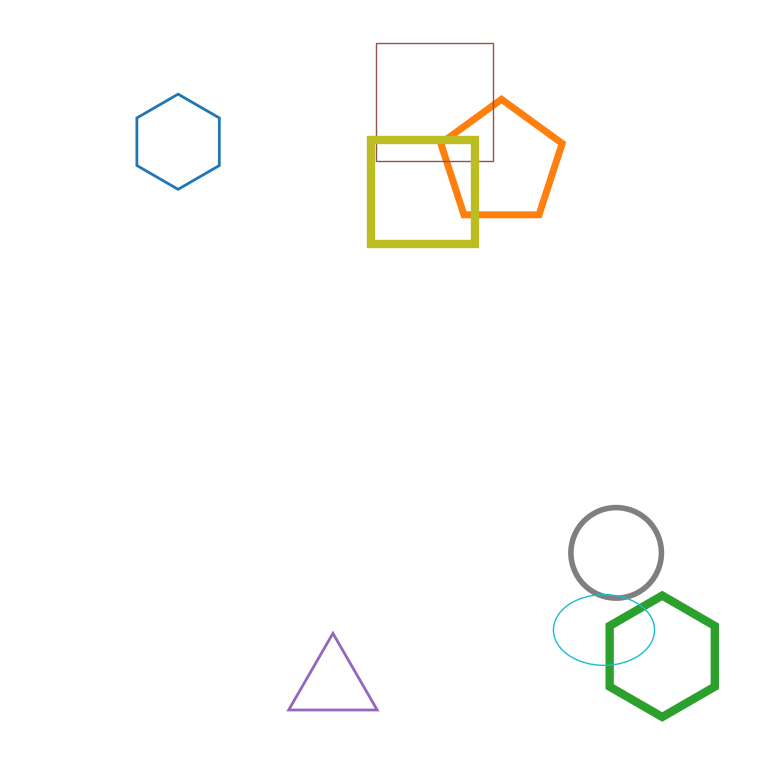[{"shape": "hexagon", "thickness": 1, "radius": 0.31, "center": [0.231, 0.816]}, {"shape": "pentagon", "thickness": 2.5, "radius": 0.41, "center": [0.651, 0.788]}, {"shape": "hexagon", "thickness": 3, "radius": 0.39, "center": [0.86, 0.148]}, {"shape": "triangle", "thickness": 1, "radius": 0.33, "center": [0.432, 0.111]}, {"shape": "square", "thickness": 0.5, "radius": 0.38, "center": [0.564, 0.868]}, {"shape": "circle", "thickness": 2, "radius": 0.29, "center": [0.8, 0.282]}, {"shape": "square", "thickness": 3, "radius": 0.34, "center": [0.549, 0.75]}, {"shape": "oval", "thickness": 0.5, "radius": 0.33, "center": [0.784, 0.182]}]